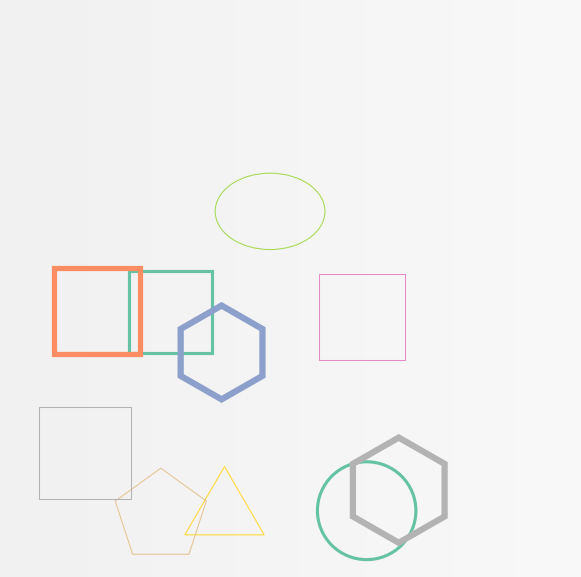[{"shape": "square", "thickness": 1.5, "radius": 0.36, "center": [0.294, 0.459]}, {"shape": "circle", "thickness": 1.5, "radius": 0.42, "center": [0.631, 0.115]}, {"shape": "square", "thickness": 2.5, "radius": 0.37, "center": [0.167, 0.46]}, {"shape": "hexagon", "thickness": 3, "radius": 0.41, "center": [0.381, 0.389]}, {"shape": "square", "thickness": 0.5, "radius": 0.37, "center": [0.623, 0.45]}, {"shape": "oval", "thickness": 0.5, "radius": 0.47, "center": [0.465, 0.633]}, {"shape": "triangle", "thickness": 0.5, "radius": 0.39, "center": [0.386, 0.112]}, {"shape": "pentagon", "thickness": 0.5, "radius": 0.41, "center": [0.277, 0.106]}, {"shape": "hexagon", "thickness": 3, "radius": 0.46, "center": [0.686, 0.15]}, {"shape": "square", "thickness": 0.5, "radius": 0.4, "center": [0.146, 0.215]}]